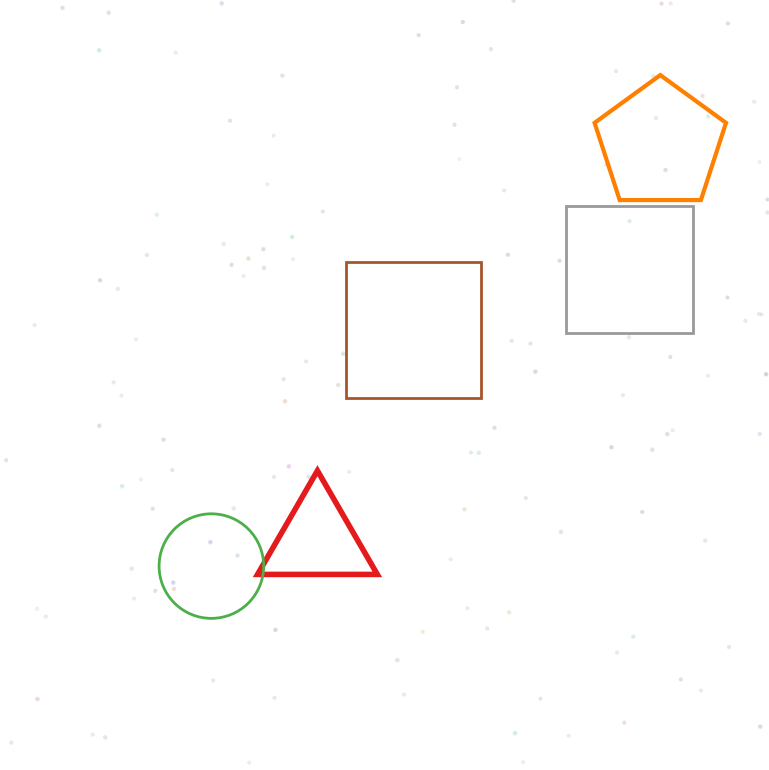[{"shape": "triangle", "thickness": 2, "radius": 0.45, "center": [0.412, 0.299]}, {"shape": "circle", "thickness": 1, "radius": 0.34, "center": [0.275, 0.265]}, {"shape": "pentagon", "thickness": 1.5, "radius": 0.45, "center": [0.858, 0.813]}, {"shape": "square", "thickness": 1, "radius": 0.44, "center": [0.537, 0.571]}, {"shape": "square", "thickness": 1, "radius": 0.41, "center": [0.818, 0.649]}]